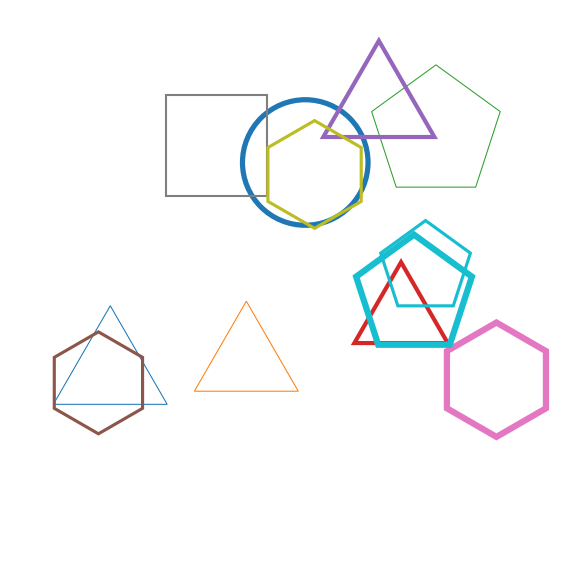[{"shape": "triangle", "thickness": 0.5, "radius": 0.57, "center": [0.191, 0.356]}, {"shape": "circle", "thickness": 2.5, "radius": 0.54, "center": [0.529, 0.718]}, {"shape": "triangle", "thickness": 0.5, "radius": 0.52, "center": [0.427, 0.374]}, {"shape": "pentagon", "thickness": 0.5, "radius": 0.59, "center": [0.755, 0.77]}, {"shape": "triangle", "thickness": 2, "radius": 0.47, "center": [0.694, 0.452]}, {"shape": "triangle", "thickness": 2, "radius": 0.56, "center": [0.656, 0.817]}, {"shape": "hexagon", "thickness": 1.5, "radius": 0.44, "center": [0.17, 0.336]}, {"shape": "hexagon", "thickness": 3, "radius": 0.5, "center": [0.86, 0.342]}, {"shape": "square", "thickness": 1, "radius": 0.44, "center": [0.374, 0.747]}, {"shape": "hexagon", "thickness": 1.5, "radius": 0.47, "center": [0.545, 0.697]}, {"shape": "pentagon", "thickness": 1.5, "radius": 0.41, "center": [0.737, 0.536]}, {"shape": "pentagon", "thickness": 3, "radius": 0.53, "center": [0.717, 0.487]}]